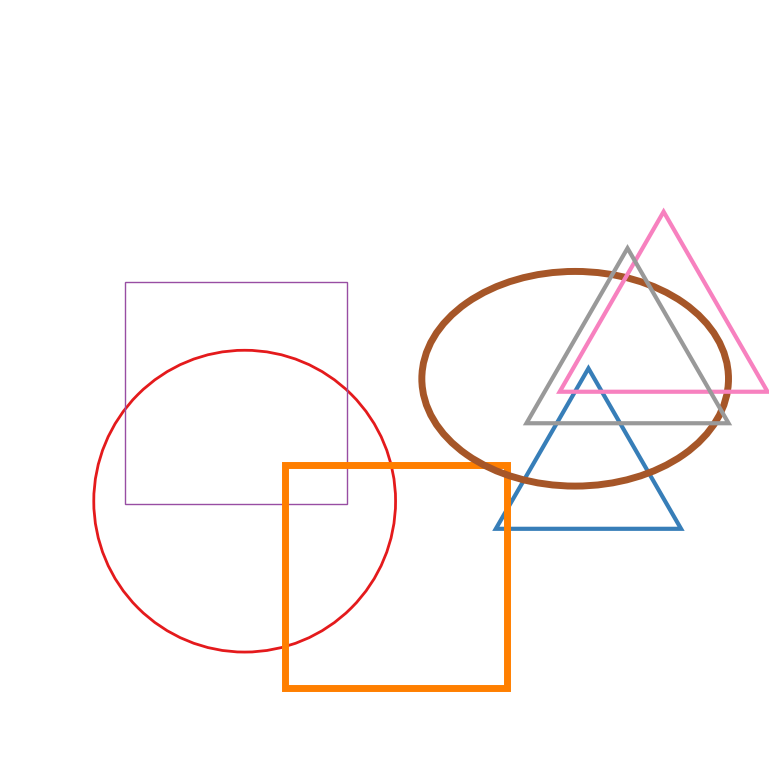[{"shape": "circle", "thickness": 1, "radius": 0.98, "center": [0.318, 0.349]}, {"shape": "triangle", "thickness": 1.5, "radius": 0.69, "center": [0.764, 0.383]}, {"shape": "square", "thickness": 0.5, "radius": 0.72, "center": [0.307, 0.489]}, {"shape": "square", "thickness": 2.5, "radius": 0.72, "center": [0.514, 0.251]}, {"shape": "oval", "thickness": 2.5, "radius": 1.0, "center": [0.747, 0.508]}, {"shape": "triangle", "thickness": 1.5, "radius": 0.78, "center": [0.862, 0.569]}, {"shape": "triangle", "thickness": 1.5, "radius": 0.76, "center": [0.815, 0.526]}]